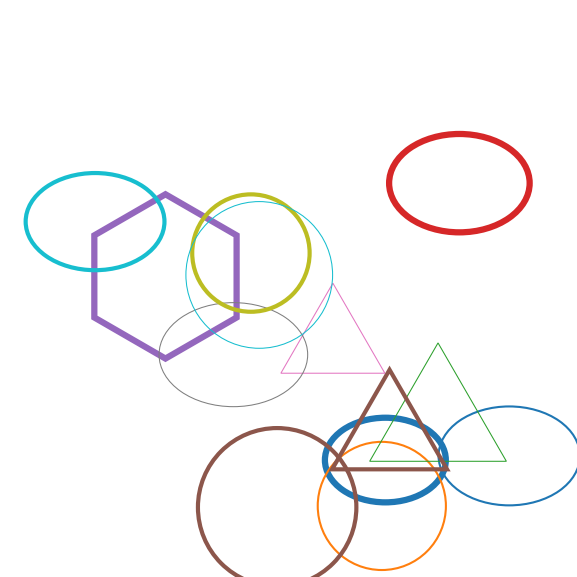[{"shape": "oval", "thickness": 3, "radius": 0.52, "center": [0.667, 0.203]}, {"shape": "oval", "thickness": 1, "radius": 0.61, "center": [0.882, 0.21]}, {"shape": "circle", "thickness": 1, "radius": 0.55, "center": [0.661, 0.123]}, {"shape": "triangle", "thickness": 0.5, "radius": 0.68, "center": [0.759, 0.269]}, {"shape": "oval", "thickness": 3, "radius": 0.61, "center": [0.795, 0.682]}, {"shape": "hexagon", "thickness": 3, "radius": 0.71, "center": [0.287, 0.52]}, {"shape": "circle", "thickness": 2, "radius": 0.69, "center": [0.48, 0.121]}, {"shape": "triangle", "thickness": 2, "radius": 0.57, "center": [0.675, 0.244]}, {"shape": "triangle", "thickness": 0.5, "radius": 0.52, "center": [0.576, 0.405]}, {"shape": "oval", "thickness": 0.5, "radius": 0.64, "center": [0.404, 0.385]}, {"shape": "circle", "thickness": 2, "radius": 0.51, "center": [0.434, 0.561]}, {"shape": "circle", "thickness": 0.5, "radius": 0.64, "center": [0.449, 0.523]}, {"shape": "oval", "thickness": 2, "radius": 0.6, "center": [0.165, 0.615]}]